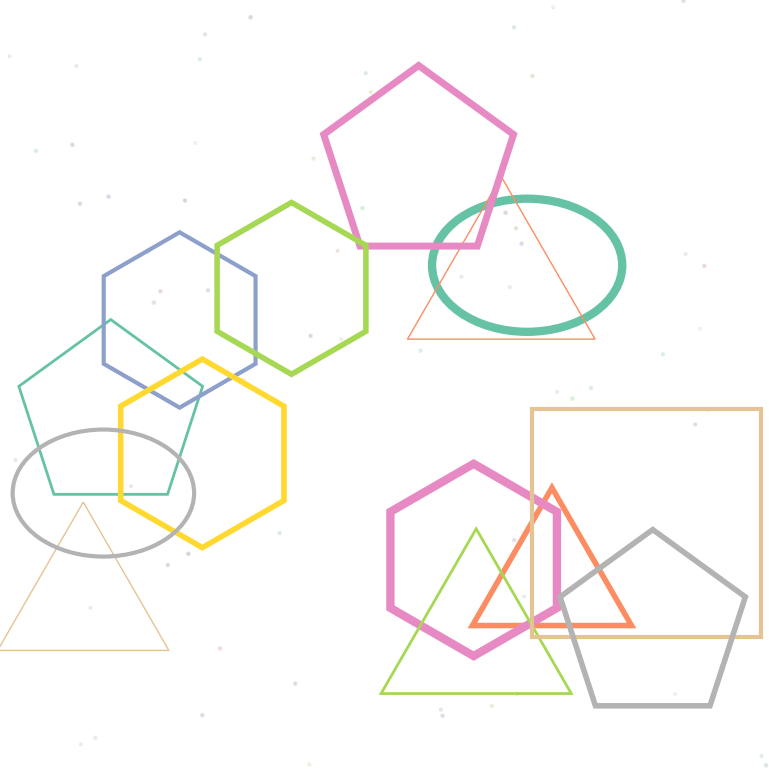[{"shape": "pentagon", "thickness": 1, "radius": 0.63, "center": [0.144, 0.46]}, {"shape": "oval", "thickness": 3, "radius": 0.62, "center": [0.685, 0.656]}, {"shape": "triangle", "thickness": 2, "radius": 0.6, "center": [0.717, 0.247]}, {"shape": "triangle", "thickness": 0.5, "radius": 0.7, "center": [0.651, 0.63]}, {"shape": "hexagon", "thickness": 1.5, "radius": 0.57, "center": [0.233, 0.584]}, {"shape": "hexagon", "thickness": 3, "radius": 0.62, "center": [0.615, 0.273]}, {"shape": "pentagon", "thickness": 2.5, "radius": 0.65, "center": [0.544, 0.785]}, {"shape": "triangle", "thickness": 1, "radius": 0.71, "center": [0.618, 0.171]}, {"shape": "hexagon", "thickness": 2, "radius": 0.56, "center": [0.379, 0.625]}, {"shape": "hexagon", "thickness": 2, "radius": 0.61, "center": [0.263, 0.411]}, {"shape": "square", "thickness": 1.5, "radius": 0.74, "center": [0.84, 0.321]}, {"shape": "triangle", "thickness": 0.5, "radius": 0.64, "center": [0.108, 0.219]}, {"shape": "pentagon", "thickness": 2, "radius": 0.63, "center": [0.848, 0.186]}, {"shape": "oval", "thickness": 1.5, "radius": 0.59, "center": [0.134, 0.36]}]